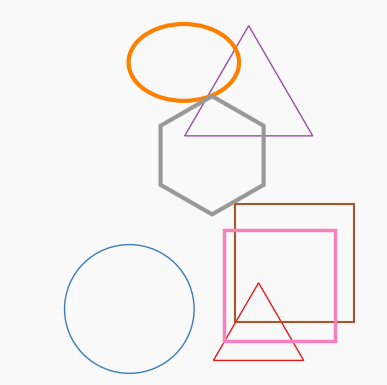[{"shape": "triangle", "thickness": 1, "radius": 0.67, "center": [0.667, 0.131]}, {"shape": "circle", "thickness": 1, "radius": 0.84, "center": [0.334, 0.197]}, {"shape": "triangle", "thickness": 1, "radius": 0.95, "center": [0.642, 0.742]}, {"shape": "oval", "thickness": 3, "radius": 0.71, "center": [0.474, 0.838]}, {"shape": "square", "thickness": 1.5, "radius": 0.77, "center": [0.759, 0.316]}, {"shape": "square", "thickness": 2.5, "radius": 0.72, "center": [0.72, 0.258]}, {"shape": "hexagon", "thickness": 3, "radius": 0.77, "center": [0.547, 0.597]}]